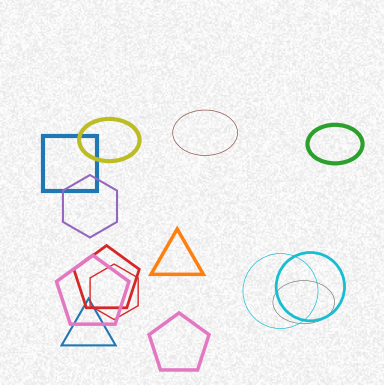[{"shape": "square", "thickness": 3, "radius": 0.35, "center": [0.182, 0.575]}, {"shape": "triangle", "thickness": 1.5, "radius": 0.41, "center": [0.23, 0.143]}, {"shape": "triangle", "thickness": 2.5, "radius": 0.39, "center": [0.46, 0.327]}, {"shape": "oval", "thickness": 3, "radius": 0.36, "center": [0.87, 0.626]}, {"shape": "pentagon", "thickness": 2, "radius": 0.45, "center": [0.277, 0.273]}, {"shape": "hexagon", "thickness": 1, "radius": 0.36, "center": [0.296, 0.242]}, {"shape": "hexagon", "thickness": 1.5, "radius": 0.41, "center": [0.234, 0.464]}, {"shape": "oval", "thickness": 0.5, "radius": 0.42, "center": [0.533, 0.655]}, {"shape": "pentagon", "thickness": 2.5, "radius": 0.41, "center": [0.465, 0.105]}, {"shape": "pentagon", "thickness": 2.5, "radius": 0.5, "center": [0.241, 0.238]}, {"shape": "oval", "thickness": 0.5, "radius": 0.4, "center": [0.789, 0.215]}, {"shape": "oval", "thickness": 3, "radius": 0.39, "center": [0.284, 0.636]}, {"shape": "circle", "thickness": 0.5, "radius": 0.49, "center": [0.729, 0.244]}, {"shape": "circle", "thickness": 2, "radius": 0.44, "center": [0.806, 0.255]}]